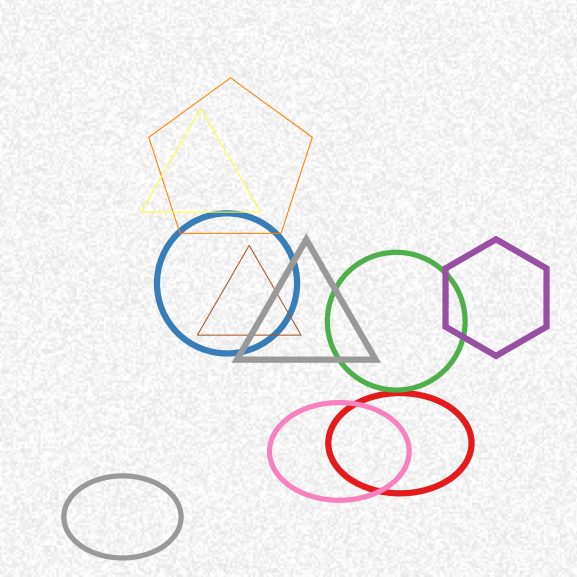[{"shape": "oval", "thickness": 3, "radius": 0.62, "center": [0.693, 0.232]}, {"shape": "circle", "thickness": 3, "radius": 0.61, "center": [0.393, 0.508]}, {"shape": "circle", "thickness": 2.5, "radius": 0.6, "center": [0.686, 0.443]}, {"shape": "hexagon", "thickness": 3, "radius": 0.5, "center": [0.859, 0.484]}, {"shape": "pentagon", "thickness": 0.5, "radius": 0.74, "center": [0.399, 0.715]}, {"shape": "triangle", "thickness": 0.5, "radius": 0.6, "center": [0.348, 0.692]}, {"shape": "triangle", "thickness": 0.5, "radius": 0.52, "center": [0.432, 0.471]}, {"shape": "oval", "thickness": 2.5, "radius": 0.6, "center": [0.588, 0.217]}, {"shape": "triangle", "thickness": 3, "radius": 0.69, "center": [0.53, 0.446]}, {"shape": "oval", "thickness": 2.5, "radius": 0.51, "center": [0.212, 0.104]}]